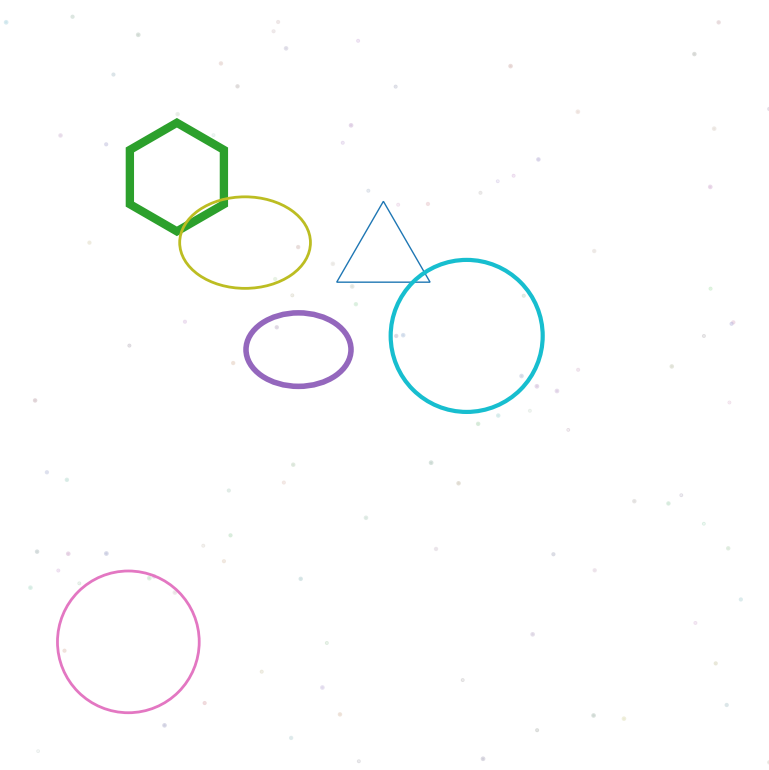[{"shape": "triangle", "thickness": 0.5, "radius": 0.35, "center": [0.498, 0.669]}, {"shape": "hexagon", "thickness": 3, "radius": 0.35, "center": [0.23, 0.77]}, {"shape": "oval", "thickness": 2, "radius": 0.34, "center": [0.388, 0.546]}, {"shape": "circle", "thickness": 1, "radius": 0.46, "center": [0.167, 0.166]}, {"shape": "oval", "thickness": 1, "radius": 0.42, "center": [0.318, 0.685]}, {"shape": "circle", "thickness": 1.5, "radius": 0.49, "center": [0.606, 0.564]}]